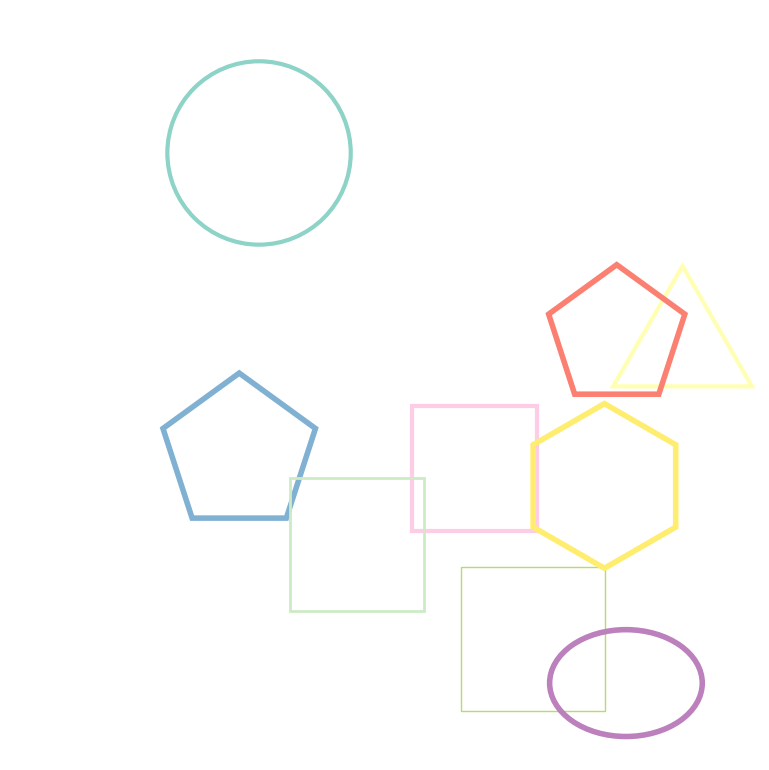[{"shape": "circle", "thickness": 1.5, "radius": 0.6, "center": [0.336, 0.801]}, {"shape": "triangle", "thickness": 1.5, "radius": 0.52, "center": [0.886, 0.55]}, {"shape": "pentagon", "thickness": 2, "radius": 0.46, "center": [0.801, 0.563]}, {"shape": "pentagon", "thickness": 2, "radius": 0.52, "center": [0.311, 0.411]}, {"shape": "square", "thickness": 0.5, "radius": 0.47, "center": [0.692, 0.17]}, {"shape": "square", "thickness": 1.5, "radius": 0.41, "center": [0.616, 0.392]}, {"shape": "oval", "thickness": 2, "radius": 0.5, "center": [0.813, 0.113]}, {"shape": "square", "thickness": 1, "radius": 0.43, "center": [0.463, 0.293]}, {"shape": "hexagon", "thickness": 2, "radius": 0.53, "center": [0.785, 0.369]}]